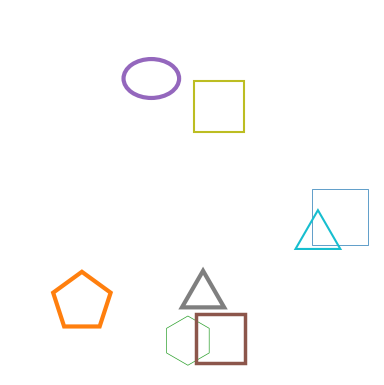[{"shape": "square", "thickness": 0.5, "radius": 0.36, "center": [0.882, 0.437]}, {"shape": "pentagon", "thickness": 3, "radius": 0.39, "center": [0.213, 0.216]}, {"shape": "hexagon", "thickness": 0.5, "radius": 0.32, "center": [0.488, 0.115]}, {"shape": "oval", "thickness": 3, "radius": 0.36, "center": [0.393, 0.796]}, {"shape": "square", "thickness": 2.5, "radius": 0.32, "center": [0.574, 0.12]}, {"shape": "triangle", "thickness": 3, "radius": 0.32, "center": [0.527, 0.233]}, {"shape": "square", "thickness": 1.5, "radius": 0.33, "center": [0.569, 0.723]}, {"shape": "triangle", "thickness": 1.5, "radius": 0.34, "center": [0.826, 0.387]}]